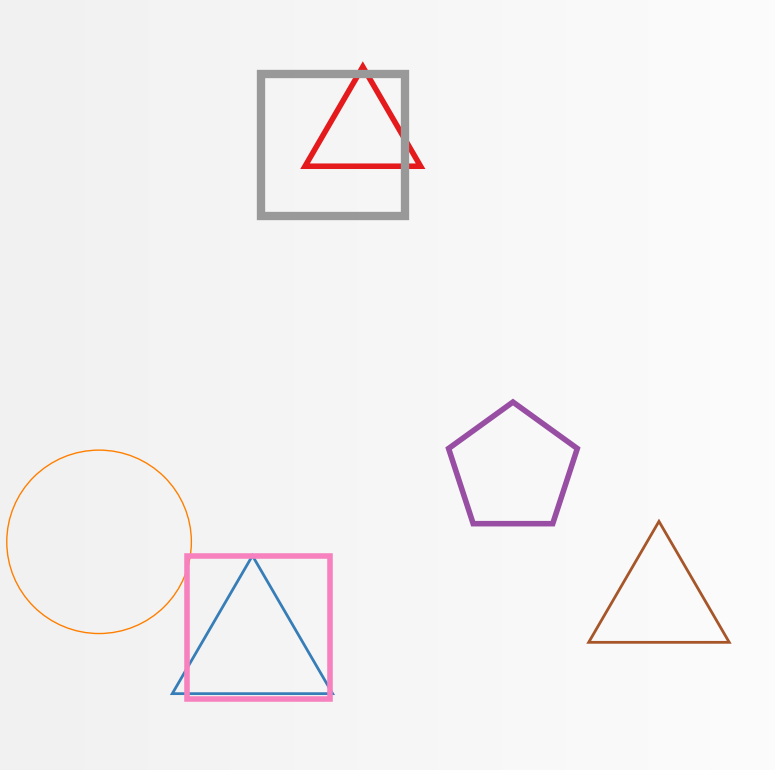[{"shape": "triangle", "thickness": 2, "radius": 0.43, "center": [0.468, 0.827]}, {"shape": "triangle", "thickness": 1, "radius": 0.6, "center": [0.326, 0.159]}, {"shape": "pentagon", "thickness": 2, "radius": 0.44, "center": [0.662, 0.391]}, {"shape": "circle", "thickness": 0.5, "radius": 0.6, "center": [0.128, 0.296]}, {"shape": "triangle", "thickness": 1, "radius": 0.52, "center": [0.85, 0.218]}, {"shape": "square", "thickness": 2, "radius": 0.46, "center": [0.334, 0.185]}, {"shape": "square", "thickness": 3, "radius": 0.46, "center": [0.43, 0.812]}]